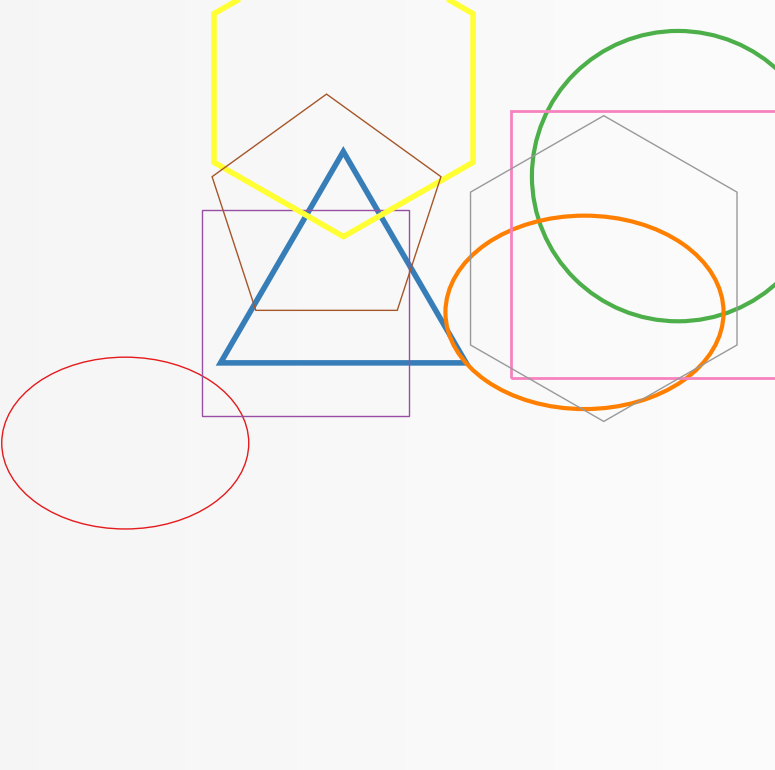[{"shape": "oval", "thickness": 0.5, "radius": 0.8, "center": [0.162, 0.425]}, {"shape": "triangle", "thickness": 2, "radius": 0.91, "center": [0.443, 0.62]}, {"shape": "circle", "thickness": 1.5, "radius": 0.94, "center": [0.875, 0.771]}, {"shape": "square", "thickness": 0.5, "radius": 0.67, "center": [0.394, 0.594]}, {"shape": "oval", "thickness": 1.5, "radius": 0.9, "center": [0.754, 0.594]}, {"shape": "hexagon", "thickness": 2, "radius": 0.97, "center": [0.443, 0.886]}, {"shape": "pentagon", "thickness": 0.5, "radius": 0.78, "center": [0.421, 0.723]}, {"shape": "square", "thickness": 1, "radius": 0.87, "center": [0.833, 0.682]}, {"shape": "hexagon", "thickness": 0.5, "radius": 0.99, "center": [0.779, 0.651]}]